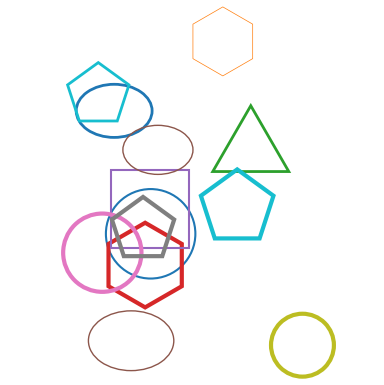[{"shape": "circle", "thickness": 1.5, "radius": 0.58, "center": [0.391, 0.393]}, {"shape": "oval", "thickness": 2, "radius": 0.49, "center": [0.297, 0.712]}, {"shape": "hexagon", "thickness": 0.5, "radius": 0.45, "center": [0.579, 0.892]}, {"shape": "triangle", "thickness": 2, "radius": 0.57, "center": [0.651, 0.611]}, {"shape": "hexagon", "thickness": 3, "radius": 0.55, "center": [0.377, 0.311]}, {"shape": "square", "thickness": 1.5, "radius": 0.5, "center": [0.39, 0.457]}, {"shape": "oval", "thickness": 1, "radius": 0.55, "center": [0.341, 0.115]}, {"shape": "oval", "thickness": 1, "radius": 0.46, "center": [0.41, 0.611]}, {"shape": "circle", "thickness": 3, "radius": 0.51, "center": [0.266, 0.344]}, {"shape": "pentagon", "thickness": 3, "radius": 0.43, "center": [0.372, 0.403]}, {"shape": "circle", "thickness": 3, "radius": 0.41, "center": [0.786, 0.103]}, {"shape": "pentagon", "thickness": 3, "radius": 0.5, "center": [0.616, 0.461]}, {"shape": "pentagon", "thickness": 2, "radius": 0.42, "center": [0.255, 0.754]}]